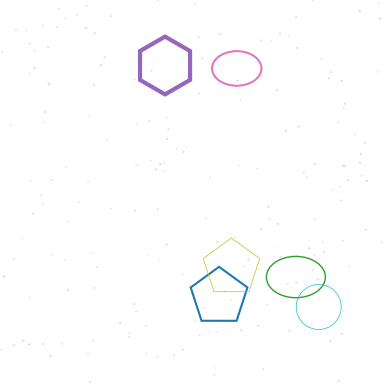[{"shape": "pentagon", "thickness": 1.5, "radius": 0.39, "center": [0.569, 0.229]}, {"shape": "oval", "thickness": 1, "radius": 0.38, "center": [0.768, 0.28]}, {"shape": "hexagon", "thickness": 3, "radius": 0.38, "center": [0.429, 0.83]}, {"shape": "oval", "thickness": 1.5, "radius": 0.32, "center": [0.615, 0.822]}, {"shape": "pentagon", "thickness": 0.5, "radius": 0.39, "center": [0.601, 0.305]}, {"shape": "circle", "thickness": 0.5, "radius": 0.29, "center": [0.828, 0.203]}]